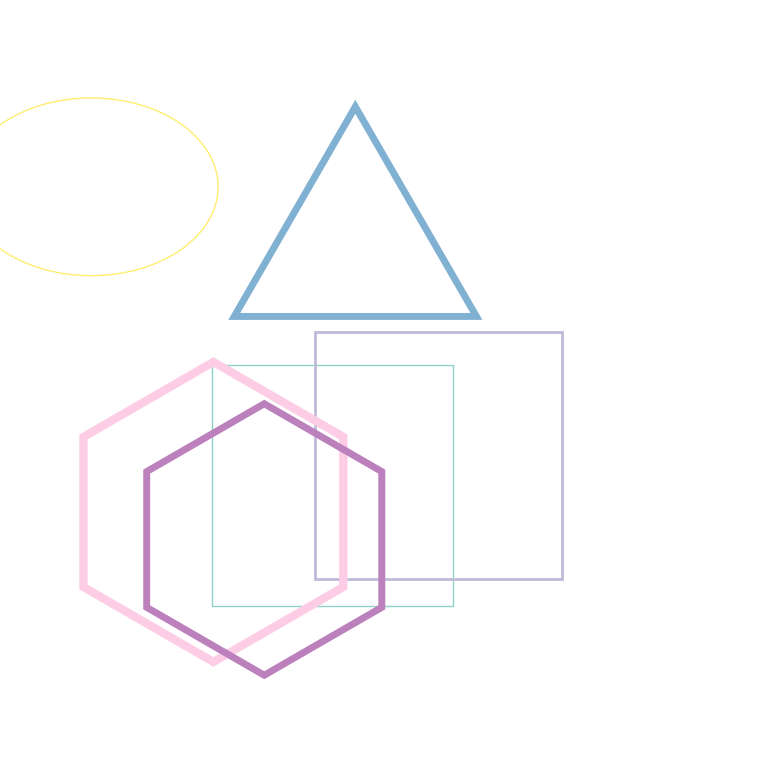[{"shape": "square", "thickness": 0.5, "radius": 0.78, "center": [0.432, 0.369]}, {"shape": "square", "thickness": 1, "radius": 0.8, "center": [0.57, 0.409]}, {"shape": "triangle", "thickness": 2.5, "radius": 0.91, "center": [0.461, 0.68]}, {"shape": "hexagon", "thickness": 3, "radius": 0.97, "center": [0.277, 0.335]}, {"shape": "hexagon", "thickness": 2.5, "radius": 0.88, "center": [0.343, 0.299]}, {"shape": "oval", "thickness": 0.5, "radius": 0.82, "center": [0.118, 0.757]}]